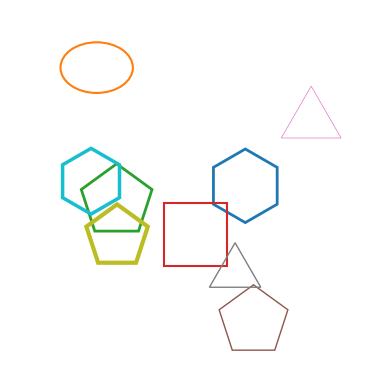[{"shape": "hexagon", "thickness": 2, "radius": 0.48, "center": [0.637, 0.517]}, {"shape": "oval", "thickness": 1.5, "radius": 0.47, "center": [0.251, 0.824]}, {"shape": "pentagon", "thickness": 2, "radius": 0.48, "center": [0.303, 0.478]}, {"shape": "square", "thickness": 1.5, "radius": 0.41, "center": [0.509, 0.391]}, {"shape": "pentagon", "thickness": 1, "radius": 0.47, "center": [0.658, 0.166]}, {"shape": "triangle", "thickness": 0.5, "radius": 0.45, "center": [0.808, 0.686]}, {"shape": "triangle", "thickness": 1, "radius": 0.38, "center": [0.611, 0.292]}, {"shape": "pentagon", "thickness": 3, "radius": 0.42, "center": [0.304, 0.385]}, {"shape": "hexagon", "thickness": 2.5, "radius": 0.43, "center": [0.236, 0.529]}]